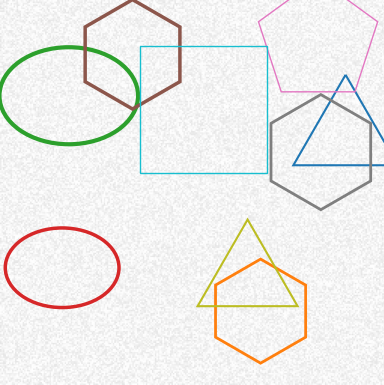[{"shape": "triangle", "thickness": 1.5, "radius": 0.78, "center": [0.898, 0.649]}, {"shape": "hexagon", "thickness": 2, "radius": 0.68, "center": [0.677, 0.192]}, {"shape": "oval", "thickness": 3, "radius": 0.9, "center": [0.179, 0.751]}, {"shape": "oval", "thickness": 2.5, "radius": 0.74, "center": [0.161, 0.305]}, {"shape": "hexagon", "thickness": 2.5, "radius": 0.71, "center": [0.344, 0.859]}, {"shape": "pentagon", "thickness": 1, "radius": 0.81, "center": [0.826, 0.893]}, {"shape": "hexagon", "thickness": 2, "radius": 0.75, "center": [0.833, 0.605]}, {"shape": "triangle", "thickness": 1.5, "radius": 0.75, "center": [0.643, 0.28]}, {"shape": "square", "thickness": 1, "radius": 0.83, "center": [0.528, 0.716]}]